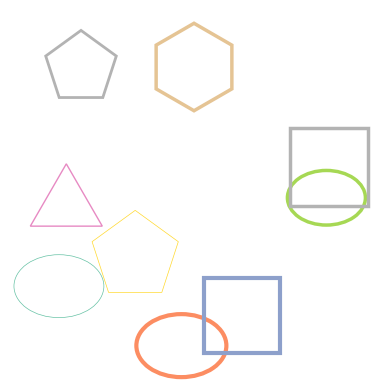[{"shape": "oval", "thickness": 0.5, "radius": 0.58, "center": [0.153, 0.257]}, {"shape": "oval", "thickness": 3, "radius": 0.58, "center": [0.471, 0.102]}, {"shape": "square", "thickness": 3, "radius": 0.49, "center": [0.628, 0.181]}, {"shape": "triangle", "thickness": 1, "radius": 0.54, "center": [0.172, 0.467]}, {"shape": "oval", "thickness": 2.5, "radius": 0.51, "center": [0.848, 0.486]}, {"shape": "pentagon", "thickness": 0.5, "radius": 0.59, "center": [0.351, 0.336]}, {"shape": "hexagon", "thickness": 2.5, "radius": 0.57, "center": [0.504, 0.826]}, {"shape": "pentagon", "thickness": 2, "radius": 0.48, "center": [0.21, 0.825]}, {"shape": "square", "thickness": 2.5, "radius": 0.51, "center": [0.855, 0.567]}]